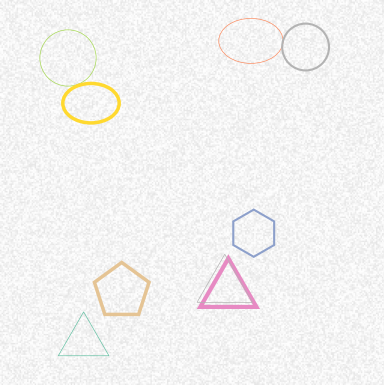[{"shape": "triangle", "thickness": 0.5, "radius": 0.38, "center": [0.217, 0.114]}, {"shape": "oval", "thickness": 0.5, "radius": 0.42, "center": [0.652, 0.894]}, {"shape": "hexagon", "thickness": 1.5, "radius": 0.31, "center": [0.659, 0.394]}, {"shape": "triangle", "thickness": 3, "radius": 0.42, "center": [0.593, 0.245]}, {"shape": "circle", "thickness": 0.5, "radius": 0.37, "center": [0.177, 0.849]}, {"shape": "oval", "thickness": 2.5, "radius": 0.37, "center": [0.236, 0.732]}, {"shape": "pentagon", "thickness": 2.5, "radius": 0.37, "center": [0.316, 0.244]}, {"shape": "circle", "thickness": 1.5, "radius": 0.3, "center": [0.794, 0.878]}, {"shape": "triangle", "thickness": 0.5, "radius": 0.42, "center": [0.584, 0.256]}]